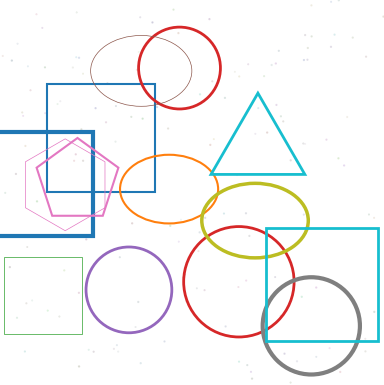[{"shape": "square", "thickness": 3, "radius": 0.68, "center": [0.106, 0.522]}, {"shape": "square", "thickness": 1.5, "radius": 0.7, "center": [0.262, 0.642]}, {"shape": "oval", "thickness": 1.5, "radius": 0.64, "center": [0.439, 0.509]}, {"shape": "square", "thickness": 0.5, "radius": 0.5, "center": [0.112, 0.232]}, {"shape": "circle", "thickness": 2, "radius": 0.72, "center": [0.62, 0.268]}, {"shape": "circle", "thickness": 2, "radius": 0.53, "center": [0.466, 0.823]}, {"shape": "circle", "thickness": 2, "radius": 0.56, "center": [0.335, 0.247]}, {"shape": "oval", "thickness": 0.5, "radius": 0.66, "center": [0.367, 0.816]}, {"shape": "pentagon", "thickness": 1.5, "radius": 0.56, "center": [0.201, 0.53]}, {"shape": "hexagon", "thickness": 0.5, "radius": 0.6, "center": [0.169, 0.52]}, {"shape": "circle", "thickness": 3, "radius": 0.63, "center": [0.809, 0.154]}, {"shape": "oval", "thickness": 2.5, "radius": 0.69, "center": [0.662, 0.427]}, {"shape": "triangle", "thickness": 2, "radius": 0.7, "center": [0.67, 0.617]}, {"shape": "square", "thickness": 2, "radius": 0.73, "center": [0.836, 0.261]}]